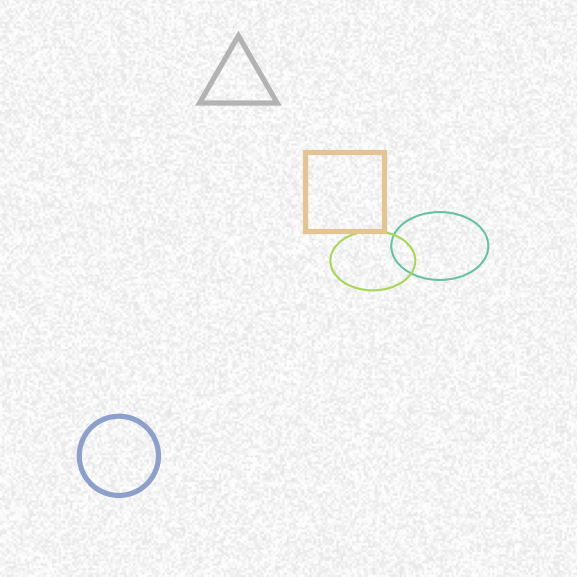[{"shape": "oval", "thickness": 1, "radius": 0.42, "center": [0.762, 0.573]}, {"shape": "circle", "thickness": 2.5, "radius": 0.34, "center": [0.206, 0.21]}, {"shape": "oval", "thickness": 1, "radius": 0.37, "center": [0.646, 0.548]}, {"shape": "square", "thickness": 2.5, "radius": 0.34, "center": [0.597, 0.668]}, {"shape": "triangle", "thickness": 2.5, "radius": 0.39, "center": [0.413, 0.86]}]